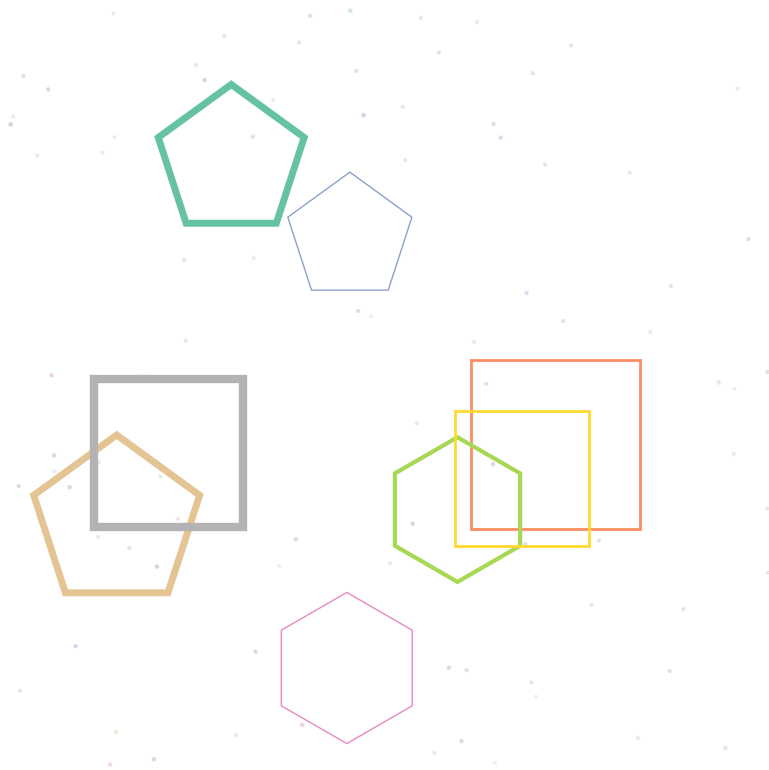[{"shape": "pentagon", "thickness": 2.5, "radius": 0.5, "center": [0.3, 0.791]}, {"shape": "square", "thickness": 1, "radius": 0.55, "center": [0.721, 0.422]}, {"shape": "pentagon", "thickness": 0.5, "radius": 0.42, "center": [0.454, 0.692]}, {"shape": "hexagon", "thickness": 0.5, "radius": 0.49, "center": [0.45, 0.132]}, {"shape": "hexagon", "thickness": 1.5, "radius": 0.47, "center": [0.594, 0.338]}, {"shape": "square", "thickness": 1, "radius": 0.44, "center": [0.678, 0.378]}, {"shape": "pentagon", "thickness": 2.5, "radius": 0.57, "center": [0.152, 0.322]}, {"shape": "square", "thickness": 3, "radius": 0.48, "center": [0.219, 0.411]}]